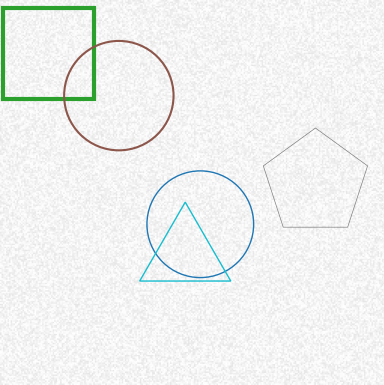[{"shape": "circle", "thickness": 1, "radius": 0.69, "center": [0.52, 0.418]}, {"shape": "square", "thickness": 3, "radius": 0.59, "center": [0.127, 0.862]}, {"shape": "circle", "thickness": 1.5, "radius": 0.71, "center": [0.309, 0.752]}, {"shape": "pentagon", "thickness": 0.5, "radius": 0.71, "center": [0.819, 0.525]}, {"shape": "triangle", "thickness": 1, "radius": 0.68, "center": [0.481, 0.338]}]